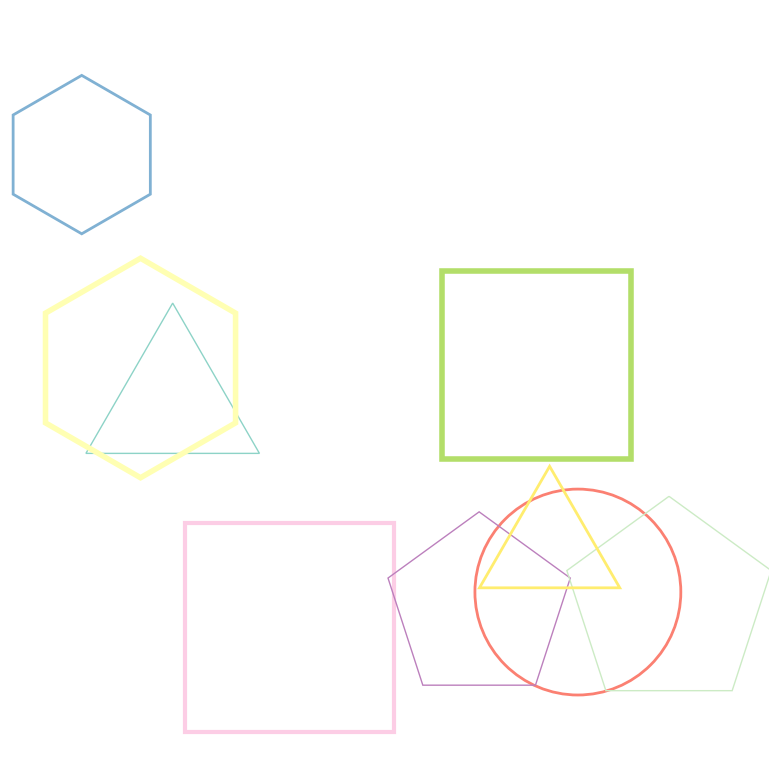[{"shape": "triangle", "thickness": 0.5, "radius": 0.65, "center": [0.224, 0.476]}, {"shape": "hexagon", "thickness": 2, "radius": 0.71, "center": [0.183, 0.522]}, {"shape": "circle", "thickness": 1, "radius": 0.67, "center": [0.75, 0.231]}, {"shape": "hexagon", "thickness": 1, "radius": 0.51, "center": [0.106, 0.799]}, {"shape": "square", "thickness": 2, "radius": 0.61, "center": [0.697, 0.526]}, {"shape": "square", "thickness": 1.5, "radius": 0.68, "center": [0.376, 0.185]}, {"shape": "pentagon", "thickness": 0.5, "radius": 0.62, "center": [0.622, 0.211]}, {"shape": "pentagon", "thickness": 0.5, "radius": 0.7, "center": [0.869, 0.216]}, {"shape": "triangle", "thickness": 1, "radius": 0.53, "center": [0.714, 0.289]}]